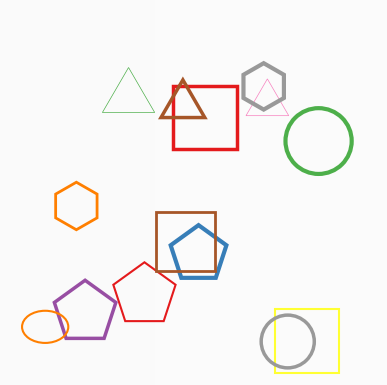[{"shape": "pentagon", "thickness": 1.5, "radius": 0.42, "center": [0.373, 0.234]}, {"shape": "square", "thickness": 2.5, "radius": 0.41, "center": [0.53, 0.695]}, {"shape": "pentagon", "thickness": 3, "radius": 0.38, "center": [0.512, 0.34]}, {"shape": "triangle", "thickness": 0.5, "radius": 0.39, "center": [0.332, 0.747]}, {"shape": "circle", "thickness": 3, "radius": 0.43, "center": [0.822, 0.634]}, {"shape": "pentagon", "thickness": 2.5, "radius": 0.42, "center": [0.22, 0.189]}, {"shape": "oval", "thickness": 1.5, "radius": 0.3, "center": [0.117, 0.151]}, {"shape": "hexagon", "thickness": 2, "radius": 0.31, "center": [0.197, 0.465]}, {"shape": "square", "thickness": 1.5, "radius": 0.41, "center": [0.792, 0.114]}, {"shape": "triangle", "thickness": 2.5, "radius": 0.33, "center": [0.472, 0.727]}, {"shape": "square", "thickness": 2, "radius": 0.38, "center": [0.479, 0.373]}, {"shape": "triangle", "thickness": 0.5, "radius": 0.32, "center": [0.69, 0.731]}, {"shape": "hexagon", "thickness": 3, "radius": 0.3, "center": [0.68, 0.776]}, {"shape": "circle", "thickness": 2.5, "radius": 0.34, "center": [0.743, 0.113]}]